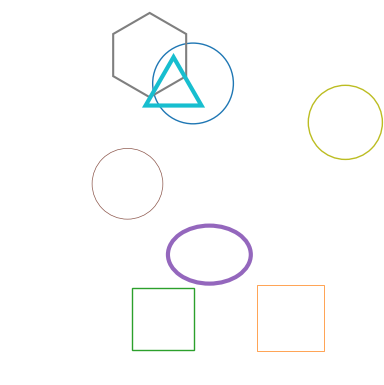[{"shape": "circle", "thickness": 1, "radius": 0.52, "center": [0.501, 0.783]}, {"shape": "square", "thickness": 0.5, "radius": 0.43, "center": [0.755, 0.174]}, {"shape": "square", "thickness": 1, "radius": 0.4, "center": [0.424, 0.172]}, {"shape": "oval", "thickness": 3, "radius": 0.54, "center": [0.544, 0.339]}, {"shape": "circle", "thickness": 0.5, "radius": 0.46, "center": [0.331, 0.523]}, {"shape": "hexagon", "thickness": 1.5, "radius": 0.55, "center": [0.389, 0.857]}, {"shape": "circle", "thickness": 1, "radius": 0.48, "center": [0.897, 0.682]}, {"shape": "triangle", "thickness": 3, "radius": 0.42, "center": [0.451, 0.768]}]